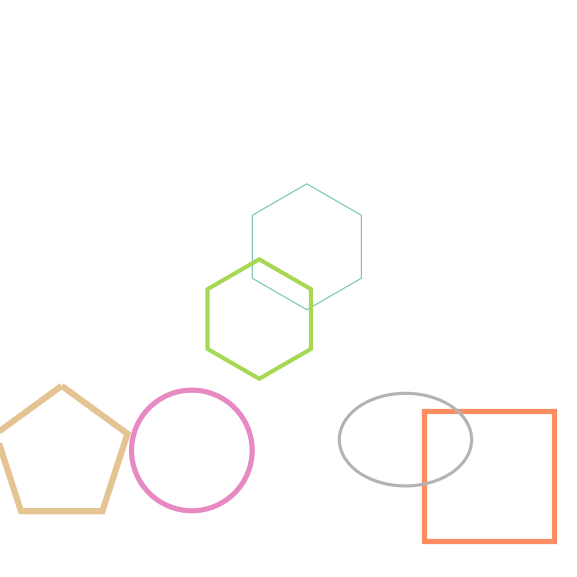[{"shape": "hexagon", "thickness": 0.5, "radius": 0.55, "center": [0.531, 0.572]}, {"shape": "square", "thickness": 2.5, "radius": 0.56, "center": [0.847, 0.175]}, {"shape": "circle", "thickness": 2.5, "radius": 0.52, "center": [0.332, 0.219]}, {"shape": "hexagon", "thickness": 2, "radius": 0.52, "center": [0.449, 0.447]}, {"shape": "pentagon", "thickness": 3, "radius": 0.6, "center": [0.107, 0.211]}, {"shape": "oval", "thickness": 1.5, "radius": 0.57, "center": [0.702, 0.238]}]